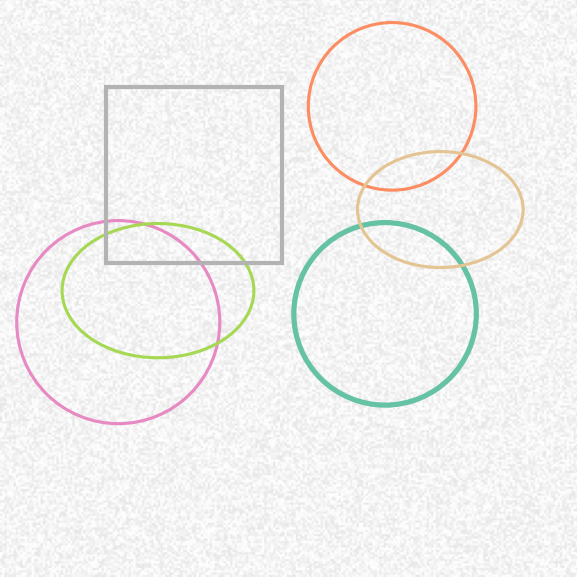[{"shape": "circle", "thickness": 2.5, "radius": 0.79, "center": [0.667, 0.456]}, {"shape": "circle", "thickness": 1.5, "radius": 0.73, "center": [0.679, 0.815]}, {"shape": "circle", "thickness": 1.5, "radius": 0.88, "center": [0.205, 0.441]}, {"shape": "oval", "thickness": 1.5, "radius": 0.83, "center": [0.274, 0.496]}, {"shape": "oval", "thickness": 1.5, "radius": 0.72, "center": [0.762, 0.636]}, {"shape": "square", "thickness": 2, "radius": 0.76, "center": [0.336, 0.696]}]